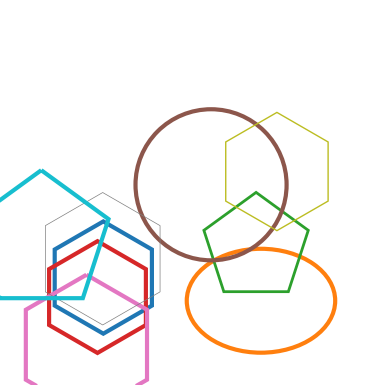[{"shape": "hexagon", "thickness": 3, "radius": 0.73, "center": [0.268, 0.279]}, {"shape": "oval", "thickness": 3, "radius": 0.96, "center": [0.678, 0.219]}, {"shape": "pentagon", "thickness": 2, "radius": 0.71, "center": [0.665, 0.358]}, {"shape": "hexagon", "thickness": 3, "radius": 0.73, "center": [0.253, 0.228]}, {"shape": "circle", "thickness": 3, "radius": 0.98, "center": [0.548, 0.52]}, {"shape": "hexagon", "thickness": 3, "radius": 0.91, "center": [0.224, 0.105]}, {"shape": "hexagon", "thickness": 0.5, "radius": 0.86, "center": [0.267, 0.328]}, {"shape": "hexagon", "thickness": 1, "radius": 0.77, "center": [0.719, 0.554]}, {"shape": "pentagon", "thickness": 3, "radius": 0.92, "center": [0.107, 0.374]}]